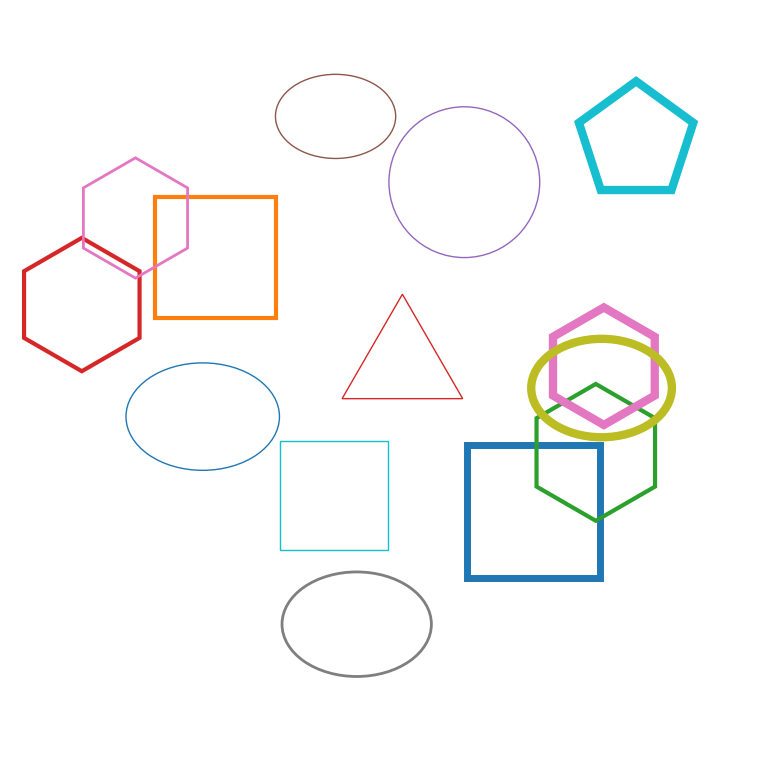[{"shape": "oval", "thickness": 0.5, "radius": 0.5, "center": [0.263, 0.459]}, {"shape": "square", "thickness": 2.5, "radius": 0.43, "center": [0.692, 0.336]}, {"shape": "square", "thickness": 1.5, "radius": 0.39, "center": [0.28, 0.666]}, {"shape": "hexagon", "thickness": 1.5, "radius": 0.44, "center": [0.774, 0.412]}, {"shape": "hexagon", "thickness": 1.5, "radius": 0.43, "center": [0.106, 0.604]}, {"shape": "triangle", "thickness": 0.5, "radius": 0.45, "center": [0.523, 0.527]}, {"shape": "circle", "thickness": 0.5, "radius": 0.49, "center": [0.603, 0.763]}, {"shape": "oval", "thickness": 0.5, "radius": 0.39, "center": [0.436, 0.849]}, {"shape": "hexagon", "thickness": 1, "radius": 0.39, "center": [0.176, 0.717]}, {"shape": "hexagon", "thickness": 3, "radius": 0.38, "center": [0.784, 0.524]}, {"shape": "oval", "thickness": 1, "radius": 0.48, "center": [0.463, 0.189]}, {"shape": "oval", "thickness": 3, "radius": 0.46, "center": [0.781, 0.496]}, {"shape": "square", "thickness": 0.5, "radius": 0.35, "center": [0.434, 0.357]}, {"shape": "pentagon", "thickness": 3, "radius": 0.39, "center": [0.826, 0.816]}]